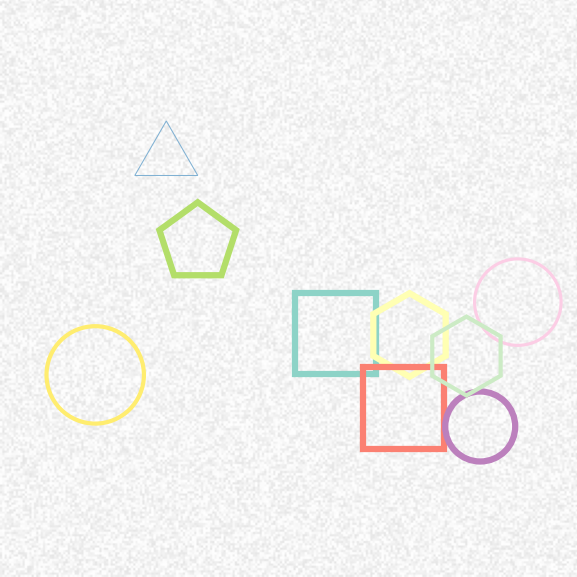[{"shape": "square", "thickness": 3, "radius": 0.35, "center": [0.581, 0.422]}, {"shape": "hexagon", "thickness": 3, "radius": 0.36, "center": [0.709, 0.419]}, {"shape": "square", "thickness": 3, "radius": 0.35, "center": [0.698, 0.293]}, {"shape": "triangle", "thickness": 0.5, "radius": 0.31, "center": [0.288, 0.727]}, {"shape": "pentagon", "thickness": 3, "radius": 0.35, "center": [0.342, 0.579]}, {"shape": "circle", "thickness": 1.5, "radius": 0.37, "center": [0.897, 0.476]}, {"shape": "circle", "thickness": 3, "radius": 0.3, "center": [0.832, 0.261]}, {"shape": "hexagon", "thickness": 2, "radius": 0.34, "center": [0.808, 0.383]}, {"shape": "circle", "thickness": 2, "radius": 0.42, "center": [0.165, 0.35]}]